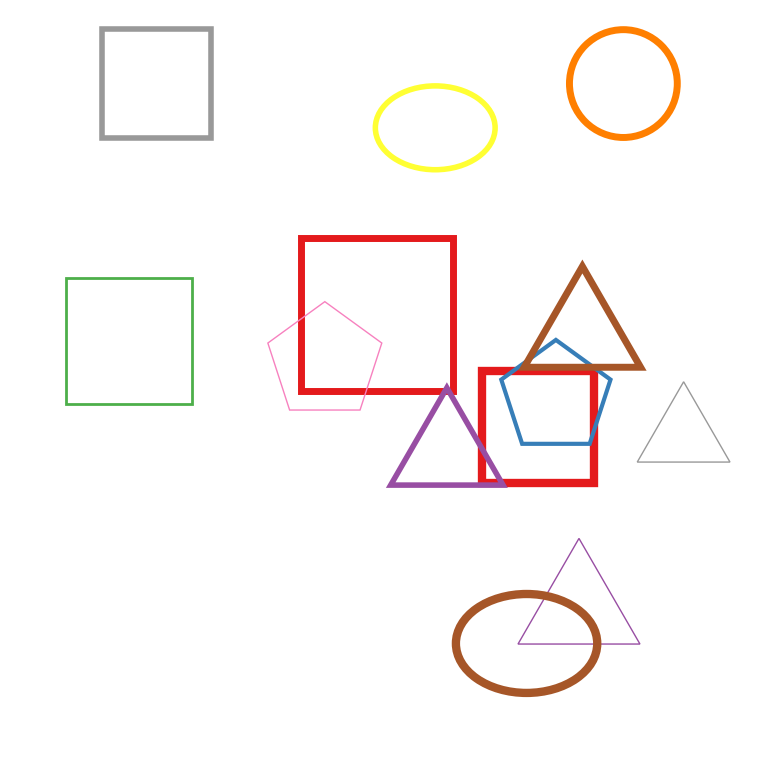[{"shape": "square", "thickness": 2.5, "radius": 0.5, "center": [0.49, 0.592]}, {"shape": "square", "thickness": 3, "radius": 0.36, "center": [0.699, 0.446]}, {"shape": "pentagon", "thickness": 1.5, "radius": 0.37, "center": [0.722, 0.484]}, {"shape": "square", "thickness": 1, "radius": 0.41, "center": [0.168, 0.558]}, {"shape": "triangle", "thickness": 0.5, "radius": 0.46, "center": [0.752, 0.209]}, {"shape": "triangle", "thickness": 2, "radius": 0.42, "center": [0.58, 0.412]}, {"shape": "circle", "thickness": 2.5, "radius": 0.35, "center": [0.81, 0.891]}, {"shape": "oval", "thickness": 2, "radius": 0.39, "center": [0.565, 0.834]}, {"shape": "triangle", "thickness": 2.5, "radius": 0.44, "center": [0.756, 0.567]}, {"shape": "oval", "thickness": 3, "radius": 0.46, "center": [0.684, 0.164]}, {"shape": "pentagon", "thickness": 0.5, "radius": 0.39, "center": [0.422, 0.53]}, {"shape": "square", "thickness": 2, "radius": 0.35, "center": [0.203, 0.892]}, {"shape": "triangle", "thickness": 0.5, "radius": 0.35, "center": [0.888, 0.435]}]